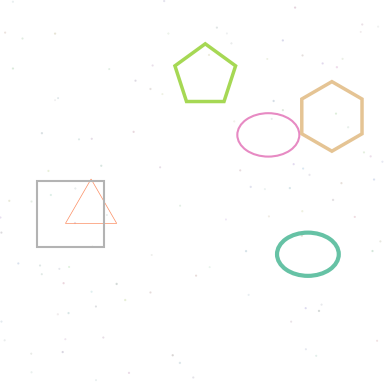[{"shape": "oval", "thickness": 3, "radius": 0.4, "center": [0.8, 0.34]}, {"shape": "triangle", "thickness": 0.5, "radius": 0.38, "center": [0.237, 0.458]}, {"shape": "oval", "thickness": 1.5, "radius": 0.4, "center": [0.697, 0.65]}, {"shape": "pentagon", "thickness": 2.5, "radius": 0.41, "center": [0.533, 0.803]}, {"shape": "hexagon", "thickness": 2.5, "radius": 0.45, "center": [0.862, 0.698]}, {"shape": "square", "thickness": 1.5, "radius": 0.43, "center": [0.184, 0.444]}]